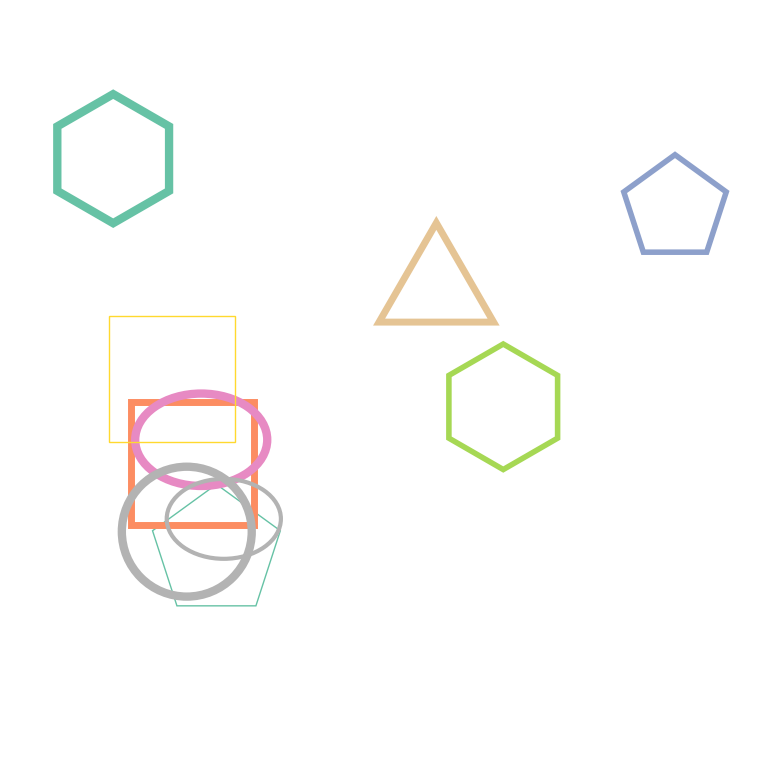[{"shape": "hexagon", "thickness": 3, "radius": 0.42, "center": [0.147, 0.794]}, {"shape": "pentagon", "thickness": 0.5, "radius": 0.44, "center": [0.281, 0.284]}, {"shape": "square", "thickness": 2.5, "radius": 0.4, "center": [0.25, 0.398]}, {"shape": "pentagon", "thickness": 2, "radius": 0.35, "center": [0.877, 0.729]}, {"shape": "oval", "thickness": 3, "radius": 0.43, "center": [0.261, 0.429]}, {"shape": "hexagon", "thickness": 2, "radius": 0.41, "center": [0.654, 0.472]}, {"shape": "square", "thickness": 0.5, "radius": 0.41, "center": [0.223, 0.508]}, {"shape": "triangle", "thickness": 2.5, "radius": 0.43, "center": [0.567, 0.625]}, {"shape": "circle", "thickness": 3, "radius": 0.42, "center": [0.243, 0.31]}, {"shape": "oval", "thickness": 1.5, "radius": 0.37, "center": [0.291, 0.326]}]